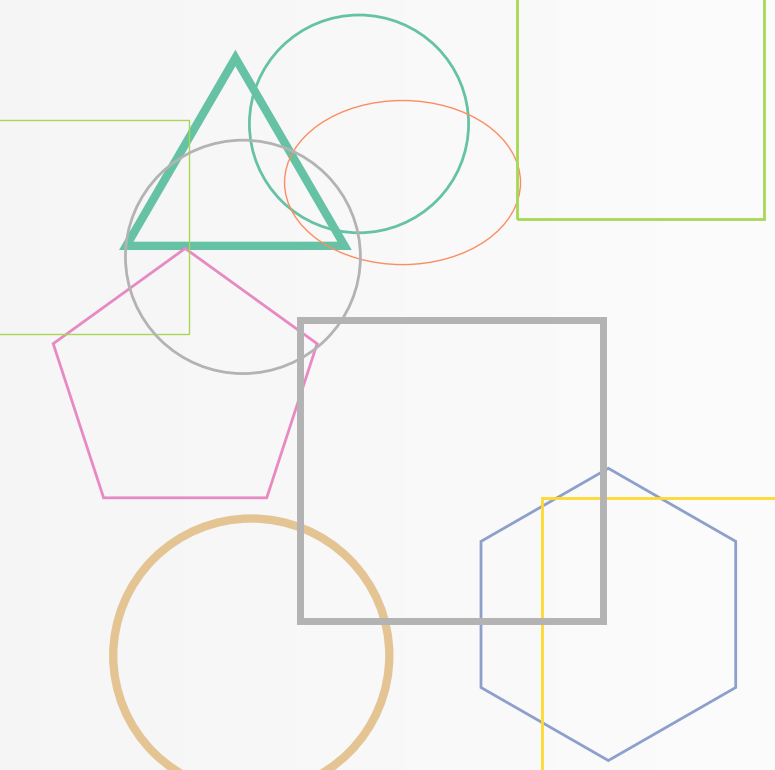[{"shape": "circle", "thickness": 1, "radius": 0.71, "center": [0.463, 0.839]}, {"shape": "triangle", "thickness": 3, "radius": 0.81, "center": [0.304, 0.762]}, {"shape": "oval", "thickness": 0.5, "radius": 0.76, "center": [0.519, 0.763]}, {"shape": "hexagon", "thickness": 1, "radius": 0.95, "center": [0.785, 0.202]}, {"shape": "pentagon", "thickness": 1, "radius": 0.9, "center": [0.239, 0.498]}, {"shape": "square", "thickness": 0.5, "radius": 0.7, "center": [0.105, 0.705]}, {"shape": "square", "thickness": 1, "radius": 0.8, "center": [0.827, 0.875]}, {"shape": "square", "thickness": 1, "radius": 0.98, "center": [0.895, 0.158]}, {"shape": "circle", "thickness": 3, "radius": 0.89, "center": [0.324, 0.149]}, {"shape": "square", "thickness": 2.5, "radius": 0.98, "center": [0.583, 0.389]}, {"shape": "circle", "thickness": 1, "radius": 0.76, "center": [0.313, 0.666]}]